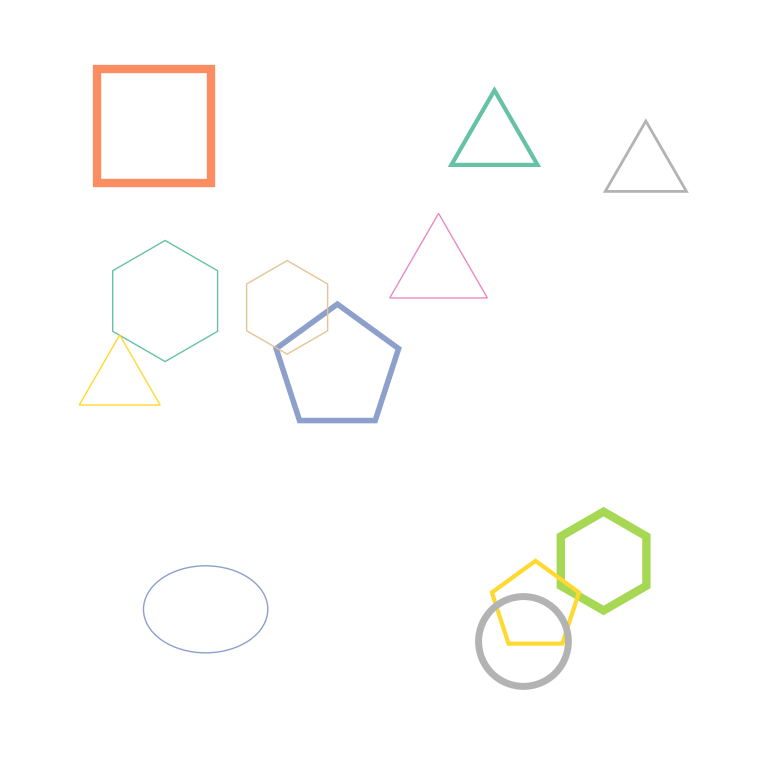[{"shape": "triangle", "thickness": 1.5, "radius": 0.32, "center": [0.642, 0.818]}, {"shape": "hexagon", "thickness": 0.5, "radius": 0.39, "center": [0.214, 0.609]}, {"shape": "square", "thickness": 3, "radius": 0.37, "center": [0.2, 0.837]}, {"shape": "oval", "thickness": 0.5, "radius": 0.4, "center": [0.267, 0.209]}, {"shape": "pentagon", "thickness": 2, "radius": 0.42, "center": [0.438, 0.521]}, {"shape": "triangle", "thickness": 0.5, "radius": 0.37, "center": [0.57, 0.65]}, {"shape": "hexagon", "thickness": 3, "radius": 0.32, "center": [0.784, 0.271]}, {"shape": "pentagon", "thickness": 1.5, "radius": 0.3, "center": [0.695, 0.212]}, {"shape": "triangle", "thickness": 0.5, "radius": 0.3, "center": [0.155, 0.504]}, {"shape": "hexagon", "thickness": 0.5, "radius": 0.3, "center": [0.373, 0.601]}, {"shape": "circle", "thickness": 2.5, "radius": 0.29, "center": [0.68, 0.167]}, {"shape": "triangle", "thickness": 1, "radius": 0.3, "center": [0.839, 0.782]}]